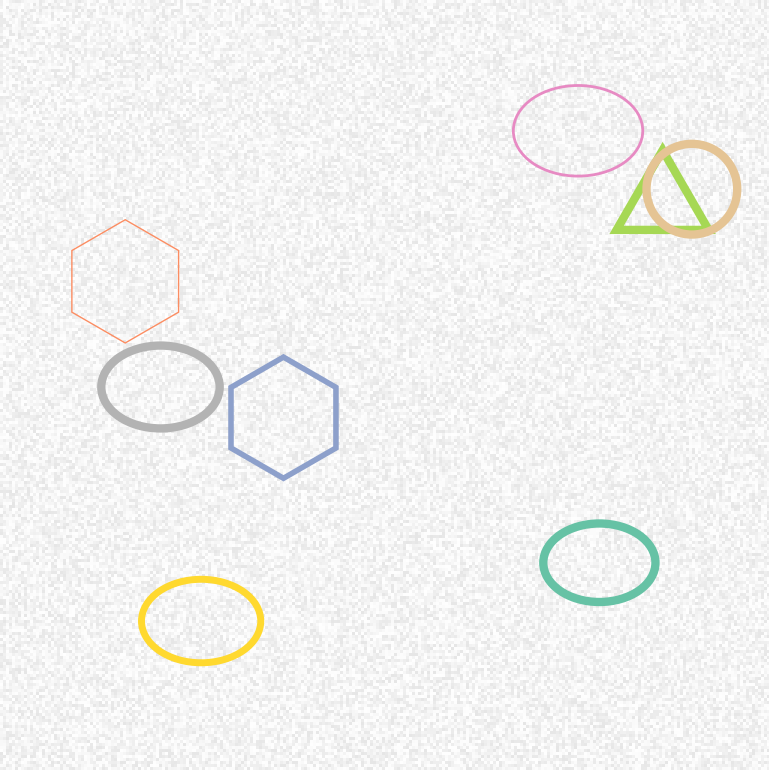[{"shape": "oval", "thickness": 3, "radius": 0.36, "center": [0.778, 0.269]}, {"shape": "hexagon", "thickness": 0.5, "radius": 0.4, "center": [0.163, 0.635]}, {"shape": "hexagon", "thickness": 2, "radius": 0.39, "center": [0.368, 0.458]}, {"shape": "oval", "thickness": 1, "radius": 0.42, "center": [0.751, 0.83]}, {"shape": "triangle", "thickness": 3, "radius": 0.35, "center": [0.861, 0.736]}, {"shape": "oval", "thickness": 2.5, "radius": 0.39, "center": [0.261, 0.193]}, {"shape": "circle", "thickness": 3, "radius": 0.29, "center": [0.899, 0.754]}, {"shape": "oval", "thickness": 3, "radius": 0.38, "center": [0.208, 0.497]}]